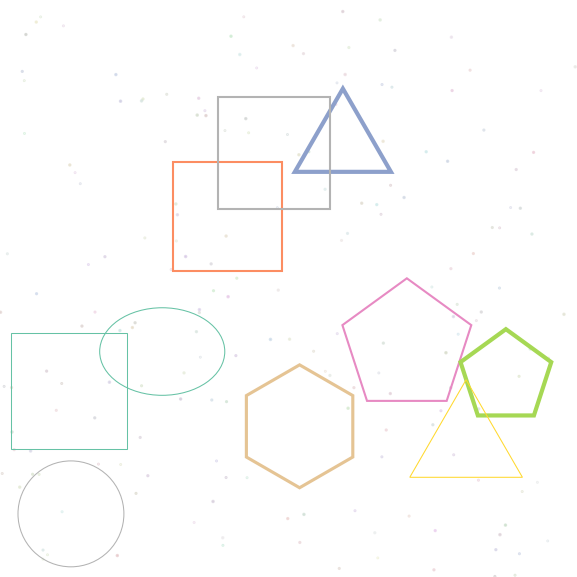[{"shape": "square", "thickness": 0.5, "radius": 0.5, "center": [0.12, 0.322]}, {"shape": "oval", "thickness": 0.5, "radius": 0.54, "center": [0.281, 0.39]}, {"shape": "square", "thickness": 1, "radius": 0.47, "center": [0.394, 0.625]}, {"shape": "triangle", "thickness": 2, "radius": 0.48, "center": [0.594, 0.75]}, {"shape": "pentagon", "thickness": 1, "radius": 0.59, "center": [0.704, 0.4]}, {"shape": "pentagon", "thickness": 2, "radius": 0.41, "center": [0.876, 0.347]}, {"shape": "triangle", "thickness": 0.5, "radius": 0.56, "center": [0.807, 0.229]}, {"shape": "hexagon", "thickness": 1.5, "radius": 0.53, "center": [0.519, 0.261]}, {"shape": "circle", "thickness": 0.5, "radius": 0.46, "center": [0.123, 0.109]}, {"shape": "square", "thickness": 1, "radius": 0.48, "center": [0.475, 0.734]}]